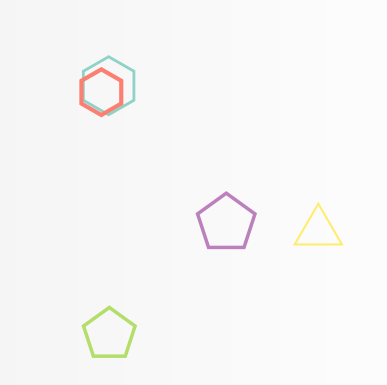[{"shape": "hexagon", "thickness": 2, "radius": 0.38, "center": [0.28, 0.777]}, {"shape": "hexagon", "thickness": 3, "radius": 0.3, "center": [0.262, 0.761]}, {"shape": "pentagon", "thickness": 2.5, "radius": 0.35, "center": [0.282, 0.131]}, {"shape": "pentagon", "thickness": 2.5, "radius": 0.39, "center": [0.584, 0.42]}, {"shape": "triangle", "thickness": 1.5, "radius": 0.35, "center": [0.821, 0.4]}]